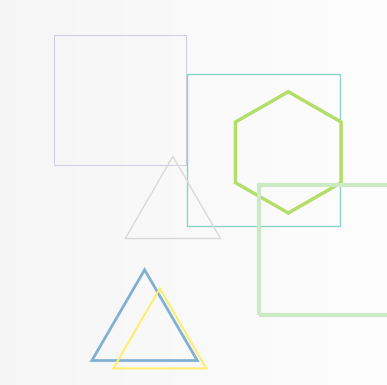[{"shape": "square", "thickness": 1, "radius": 0.99, "center": [0.68, 0.611]}, {"shape": "square", "thickness": 0.5, "radius": 0.85, "center": [0.31, 0.741]}, {"shape": "triangle", "thickness": 2, "radius": 0.79, "center": [0.373, 0.142]}, {"shape": "hexagon", "thickness": 2.5, "radius": 0.79, "center": [0.744, 0.604]}, {"shape": "triangle", "thickness": 1, "radius": 0.71, "center": [0.446, 0.451]}, {"shape": "square", "thickness": 3, "radius": 0.84, "center": [0.837, 0.35]}, {"shape": "triangle", "thickness": 1.5, "radius": 0.69, "center": [0.412, 0.112]}]